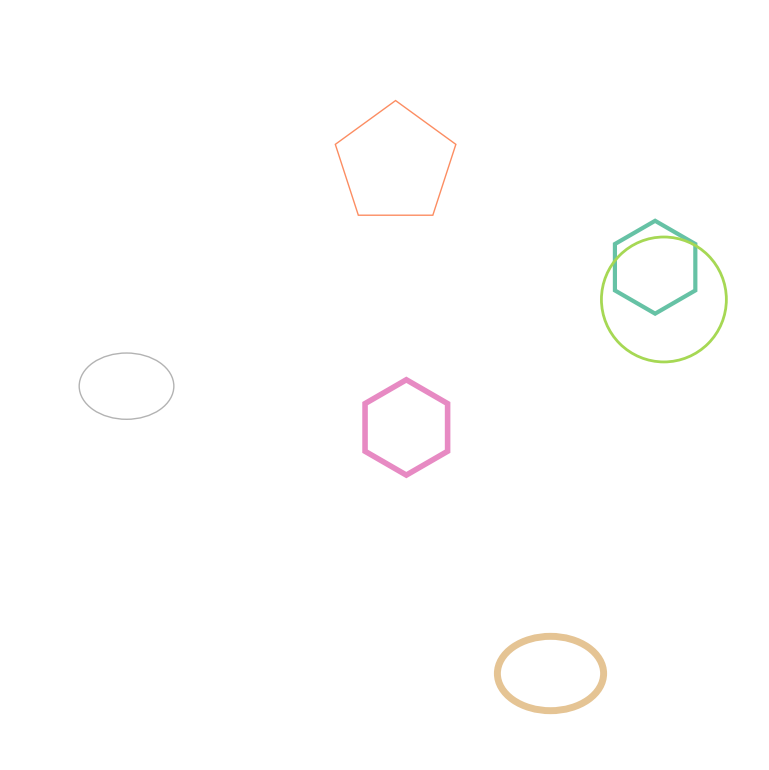[{"shape": "hexagon", "thickness": 1.5, "radius": 0.3, "center": [0.851, 0.653]}, {"shape": "pentagon", "thickness": 0.5, "radius": 0.41, "center": [0.514, 0.787]}, {"shape": "hexagon", "thickness": 2, "radius": 0.31, "center": [0.528, 0.445]}, {"shape": "circle", "thickness": 1, "radius": 0.41, "center": [0.862, 0.611]}, {"shape": "oval", "thickness": 2.5, "radius": 0.34, "center": [0.715, 0.125]}, {"shape": "oval", "thickness": 0.5, "radius": 0.31, "center": [0.164, 0.498]}]